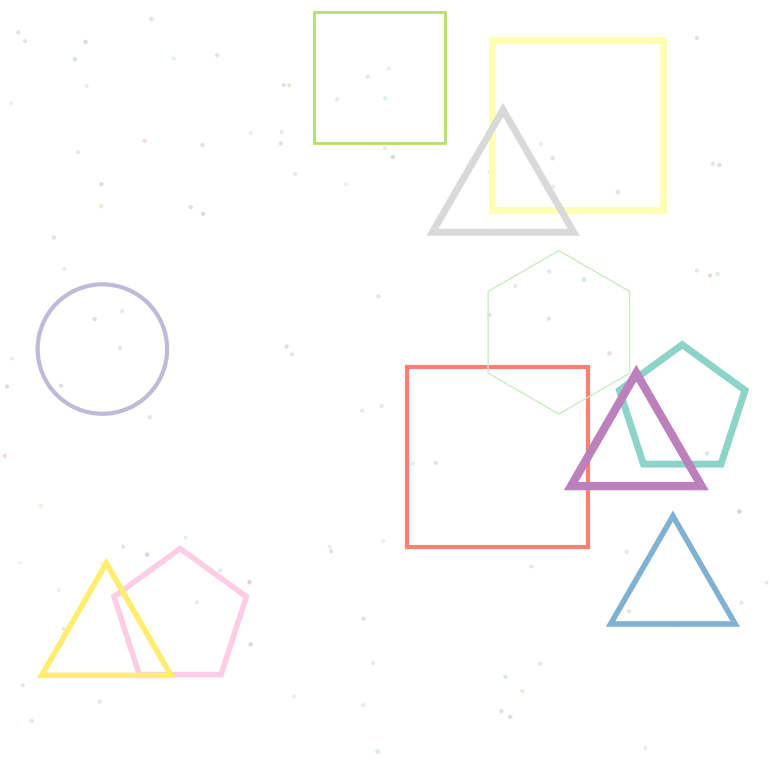[{"shape": "pentagon", "thickness": 2.5, "radius": 0.43, "center": [0.886, 0.467]}, {"shape": "square", "thickness": 2.5, "radius": 0.55, "center": [0.75, 0.838]}, {"shape": "circle", "thickness": 1.5, "radius": 0.42, "center": [0.133, 0.547]}, {"shape": "square", "thickness": 1.5, "radius": 0.59, "center": [0.646, 0.407]}, {"shape": "triangle", "thickness": 2, "radius": 0.47, "center": [0.874, 0.236]}, {"shape": "square", "thickness": 1, "radius": 0.42, "center": [0.493, 0.899]}, {"shape": "pentagon", "thickness": 2, "radius": 0.45, "center": [0.234, 0.197]}, {"shape": "triangle", "thickness": 2.5, "radius": 0.53, "center": [0.653, 0.751]}, {"shape": "triangle", "thickness": 3, "radius": 0.49, "center": [0.826, 0.418]}, {"shape": "hexagon", "thickness": 0.5, "radius": 0.53, "center": [0.726, 0.568]}, {"shape": "triangle", "thickness": 2, "radius": 0.48, "center": [0.138, 0.171]}]